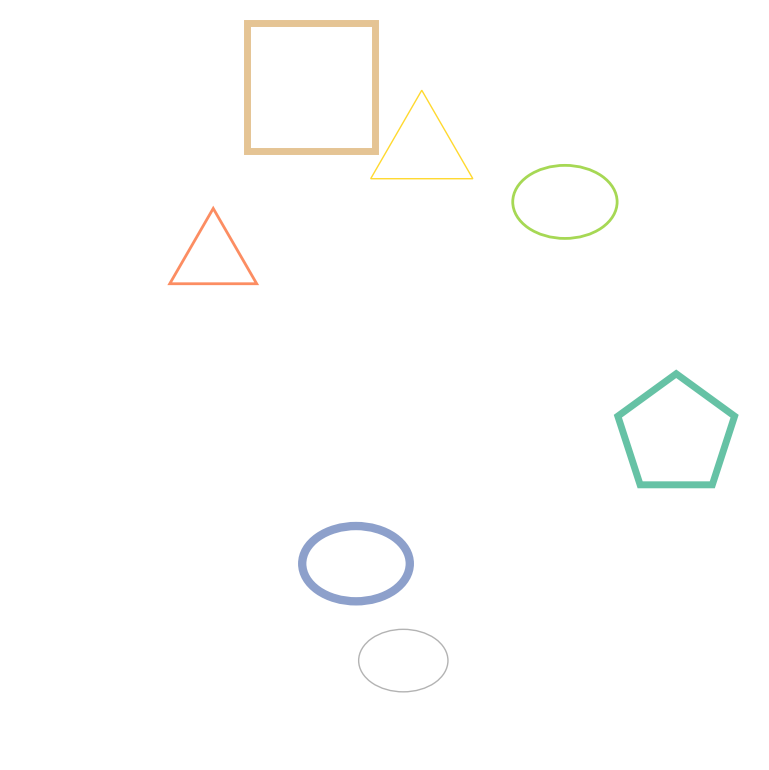[{"shape": "pentagon", "thickness": 2.5, "radius": 0.4, "center": [0.878, 0.435]}, {"shape": "triangle", "thickness": 1, "radius": 0.33, "center": [0.277, 0.664]}, {"shape": "oval", "thickness": 3, "radius": 0.35, "center": [0.462, 0.268]}, {"shape": "oval", "thickness": 1, "radius": 0.34, "center": [0.734, 0.738]}, {"shape": "triangle", "thickness": 0.5, "radius": 0.38, "center": [0.548, 0.806]}, {"shape": "square", "thickness": 2.5, "radius": 0.42, "center": [0.405, 0.887]}, {"shape": "oval", "thickness": 0.5, "radius": 0.29, "center": [0.524, 0.142]}]